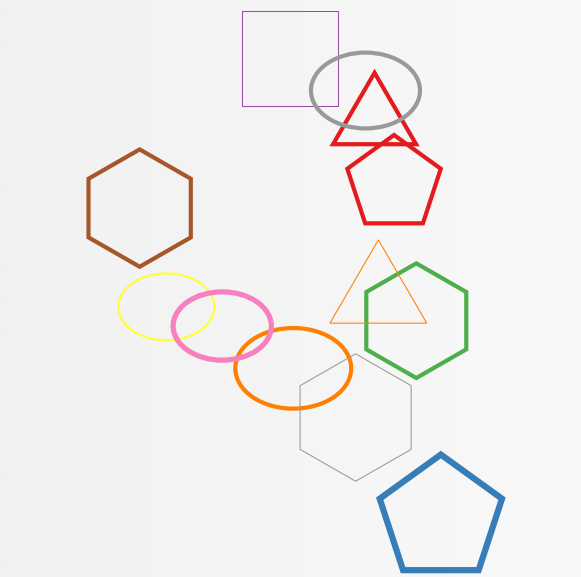[{"shape": "triangle", "thickness": 2, "radius": 0.41, "center": [0.644, 0.791]}, {"shape": "pentagon", "thickness": 2, "radius": 0.42, "center": [0.678, 0.681]}, {"shape": "pentagon", "thickness": 3, "radius": 0.55, "center": [0.758, 0.101]}, {"shape": "hexagon", "thickness": 2, "radius": 0.5, "center": [0.716, 0.444]}, {"shape": "square", "thickness": 0.5, "radius": 0.41, "center": [0.499, 0.898]}, {"shape": "oval", "thickness": 2, "radius": 0.5, "center": [0.505, 0.361]}, {"shape": "triangle", "thickness": 0.5, "radius": 0.48, "center": [0.651, 0.488]}, {"shape": "oval", "thickness": 1, "radius": 0.41, "center": [0.286, 0.468]}, {"shape": "hexagon", "thickness": 2, "radius": 0.51, "center": [0.24, 0.639]}, {"shape": "oval", "thickness": 2.5, "radius": 0.42, "center": [0.382, 0.435]}, {"shape": "oval", "thickness": 2, "radius": 0.47, "center": [0.629, 0.842]}, {"shape": "hexagon", "thickness": 0.5, "radius": 0.55, "center": [0.612, 0.276]}]